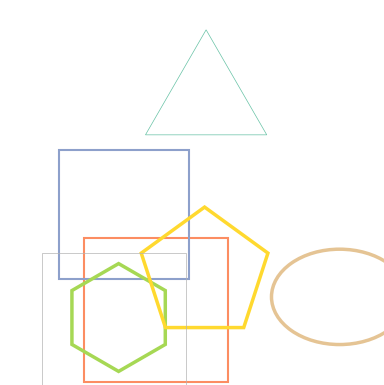[{"shape": "triangle", "thickness": 0.5, "radius": 0.91, "center": [0.535, 0.741]}, {"shape": "square", "thickness": 1.5, "radius": 0.93, "center": [0.405, 0.196]}, {"shape": "square", "thickness": 1.5, "radius": 0.84, "center": [0.322, 0.442]}, {"shape": "hexagon", "thickness": 2.5, "radius": 0.7, "center": [0.308, 0.175]}, {"shape": "pentagon", "thickness": 2.5, "radius": 0.86, "center": [0.531, 0.289]}, {"shape": "oval", "thickness": 2.5, "radius": 0.88, "center": [0.882, 0.229]}, {"shape": "square", "thickness": 0.5, "radius": 0.94, "center": [0.296, 0.155]}]